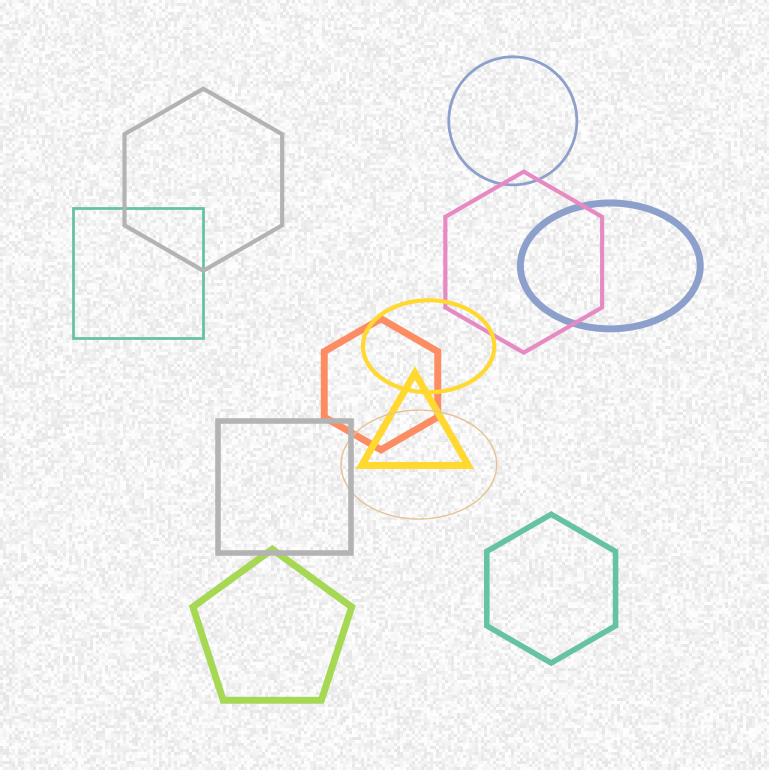[{"shape": "hexagon", "thickness": 2, "radius": 0.48, "center": [0.716, 0.236]}, {"shape": "square", "thickness": 1, "radius": 0.42, "center": [0.179, 0.646]}, {"shape": "hexagon", "thickness": 2.5, "radius": 0.43, "center": [0.495, 0.501]}, {"shape": "circle", "thickness": 1, "radius": 0.42, "center": [0.666, 0.843]}, {"shape": "oval", "thickness": 2.5, "radius": 0.58, "center": [0.793, 0.655]}, {"shape": "hexagon", "thickness": 1.5, "radius": 0.59, "center": [0.68, 0.66]}, {"shape": "pentagon", "thickness": 2.5, "radius": 0.54, "center": [0.354, 0.178]}, {"shape": "triangle", "thickness": 2.5, "radius": 0.4, "center": [0.539, 0.436]}, {"shape": "oval", "thickness": 1.5, "radius": 0.43, "center": [0.557, 0.55]}, {"shape": "oval", "thickness": 0.5, "radius": 0.51, "center": [0.544, 0.397]}, {"shape": "hexagon", "thickness": 1.5, "radius": 0.59, "center": [0.264, 0.767]}, {"shape": "square", "thickness": 2, "radius": 0.43, "center": [0.37, 0.368]}]